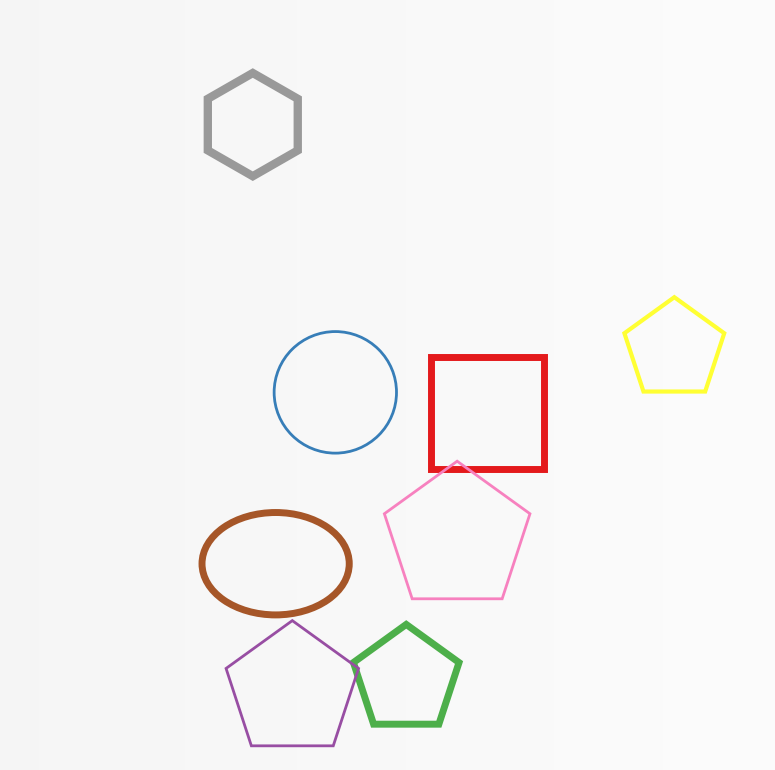[{"shape": "square", "thickness": 2.5, "radius": 0.36, "center": [0.629, 0.463]}, {"shape": "circle", "thickness": 1, "radius": 0.39, "center": [0.433, 0.49]}, {"shape": "pentagon", "thickness": 2.5, "radius": 0.36, "center": [0.524, 0.117]}, {"shape": "pentagon", "thickness": 1, "radius": 0.45, "center": [0.377, 0.104]}, {"shape": "pentagon", "thickness": 1.5, "radius": 0.34, "center": [0.87, 0.546]}, {"shape": "oval", "thickness": 2.5, "radius": 0.47, "center": [0.356, 0.268]}, {"shape": "pentagon", "thickness": 1, "radius": 0.49, "center": [0.59, 0.302]}, {"shape": "hexagon", "thickness": 3, "radius": 0.34, "center": [0.326, 0.838]}]